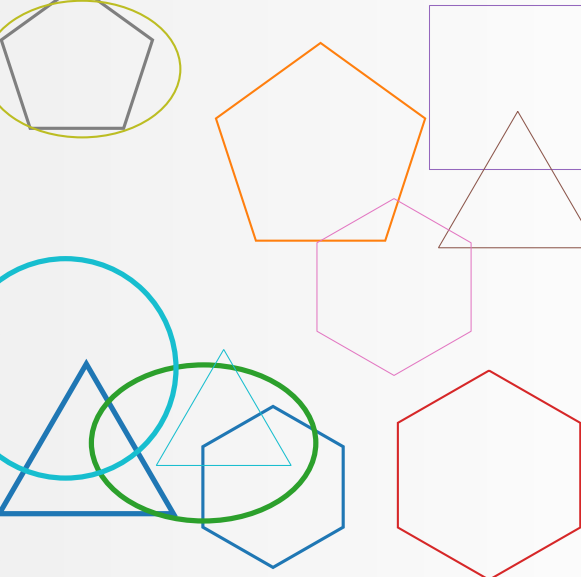[{"shape": "triangle", "thickness": 2.5, "radius": 0.86, "center": [0.149, 0.196]}, {"shape": "hexagon", "thickness": 1.5, "radius": 0.7, "center": [0.47, 0.156]}, {"shape": "pentagon", "thickness": 1, "radius": 0.95, "center": [0.552, 0.736]}, {"shape": "oval", "thickness": 2.5, "radius": 0.97, "center": [0.35, 0.232]}, {"shape": "hexagon", "thickness": 1, "radius": 0.91, "center": [0.841, 0.176]}, {"shape": "square", "thickness": 0.5, "radius": 0.71, "center": [0.881, 0.849]}, {"shape": "triangle", "thickness": 0.5, "radius": 0.79, "center": [0.891, 0.649]}, {"shape": "hexagon", "thickness": 0.5, "radius": 0.77, "center": [0.678, 0.502]}, {"shape": "pentagon", "thickness": 1.5, "radius": 0.68, "center": [0.132, 0.888]}, {"shape": "oval", "thickness": 1, "radius": 0.85, "center": [0.141, 0.88]}, {"shape": "triangle", "thickness": 0.5, "radius": 0.67, "center": [0.385, 0.26]}, {"shape": "circle", "thickness": 2.5, "radius": 0.95, "center": [0.113, 0.361]}]